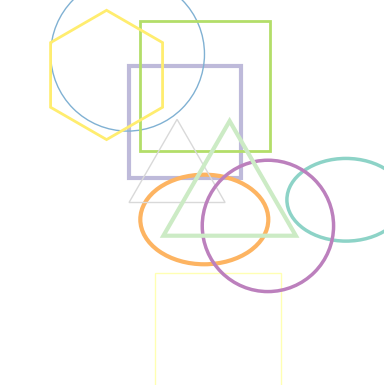[{"shape": "oval", "thickness": 2.5, "radius": 0.77, "center": [0.899, 0.481]}, {"shape": "square", "thickness": 1, "radius": 0.82, "center": [0.567, 0.126]}, {"shape": "square", "thickness": 3, "radius": 0.73, "center": [0.481, 0.683]}, {"shape": "circle", "thickness": 1, "radius": 1.0, "center": [0.331, 0.859]}, {"shape": "oval", "thickness": 3, "radius": 0.83, "center": [0.531, 0.43]}, {"shape": "square", "thickness": 2, "radius": 0.85, "center": [0.533, 0.777]}, {"shape": "triangle", "thickness": 1, "radius": 0.72, "center": [0.46, 0.546]}, {"shape": "circle", "thickness": 2.5, "radius": 0.85, "center": [0.696, 0.413]}, {"shape": "triangle", "thickness": 3, "radius": 0.99, "center": [0.596, 0.487]}, {"shape": "hexagon", "thickness": 2, "radius": 0.84, "center": [0.277, 0.805]}]